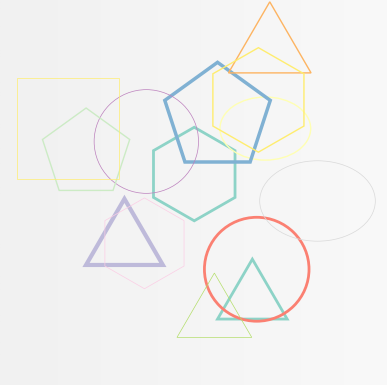[{"shape": "triangle", "thickness": 2, "radius": 0.52, "center": [0.651, 0.223]}, {"shape": "hexagon", "thickness": 2, "radius": 0.61, "center": [0.501, 0.548]}, {"shape": "oval", "thickness": 1, "radius": 0.59, "center": [0.685, 0.666]}, {"shape": "triangle", "thickness": 3, "radius": 0.57, "center": [0.321, 0.369]}, {"shape": "circle", "thickness": 2, "radius": 0.67, "center": [0.663, 0.301]}, {"shape": "pentagon", "thickness": 2.5, "radius": 0.72, "center": [0.561, 0.695]}, {"shape": "triangle", "thickness": 1, "radius": 0.62, "center": [0.696, 0.872]}, {"shape": "triangle", "thickness": 0.5, "radius": 0.56, "center": [0.553, 0.179]}, {"shape": "hexagon", "thickness": 0.5, "radius": 0.59, "center": [0.373, 0.368]}, {"shape": "oval", "thickness": 0.5, "radius": 0.75, "center": [0.819, 0.478]}, {"shape": "circle", "thickness": 0.5, "radius": 0.67, "center": [0.378, 0.632]}, {"shape": "pentagon", "thickness": 1, "radius": 0.59, "center": [0.222, 0.601]}, {"shape": "square", "thickness": 0.5, "radius": 0.66, "center": [0.176, 0.666]}, {"shape": "hexagon", "thickness": 1, "radius": 0.68, "center": [0.667, 0.74]}]